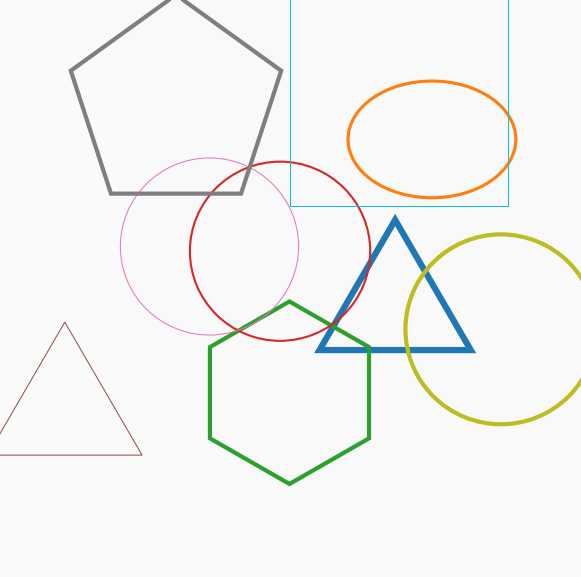[{"shape": "triangle", "thickness": 3, "radius": 0.75, "center": [0.68, 0.468]}, {"shape": "oval", "thickness": 1.5, "radius": 0.72, "center": [0.743, 0.758]}, {"shape": "hexagon", "thickness": 2, "radius": 0.79, "center": [0.498, 0.319]}, {"shape": "circle", "thickness": 1, "radius": 0.78, "center": [0.482, 0.564]}, {"shape": "triangle", "thickness": 0.5, "radius": 0.77, "center": [0.111, 0.288]}, {"shape": "circle", "thickness": 0.5, "radius": 0.77, "center": [0.36, 0.572]}, {"shape": "pentagon", "thickness": 2, "radius": 0.95, "center": [0.303, 0.818]}, {"shape": "circle", "thickness": 2, "radius": 0.82, "center": [0.862, 0.429]}, {"shape": "square", "thickness": 0.5, "radius": 0.94, "center": [0.686, 0.83]}]